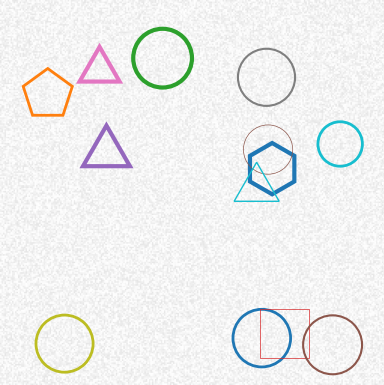[{"shape": "hexagon", "thickness": 3, "radius": 0.33, "center": [0.707, 0.562]}, {"shape": "circle", "thickness": 2, "radius": 0.37, "center": [0.68, 0.122]}, {"shape": "pentagon", "thickness": 2, "radius": 0.34, "center": [0.124, 0.755]}, {"shape": "circle", "thickness": 3, "radius": 0.38, "center": [0.422, 0.849]}, {"shape": "square", "thickness": 0.5, "radius": 0.32, "center": [0.739, 0.133]}, {"shape": "triangle", "thickness": 3, "radius": 0.35, "center": [0.277, 0.604]}, {"shape": "circle", "thickness": 1.5, "radius": 0.38, "center": [0.864, 0.104]}, {"shape": "circle", "thickness": 0.5, "radius": 0.32, "center": [0.696, 0.612]}, {"shape": "triangle", "thickness": 3, "radius": 0.3, "center": [0.259, 0.818]}, {"shape": "circle", "thickness": 1.5, "radius": 0.37, "center": [0.692, 0.799]}, {"shape": "circle", "thickness": 2, "radius": 0.37, "center": [0.168, 0.107]}, {"shape": "circle", "thickness": 2, "radius": 0.29, "center": [0.884, 0.626]}, {"shape": "triangle", "thickness": 1, "radius": 0.34, "center": [0.667, 0.511]}]